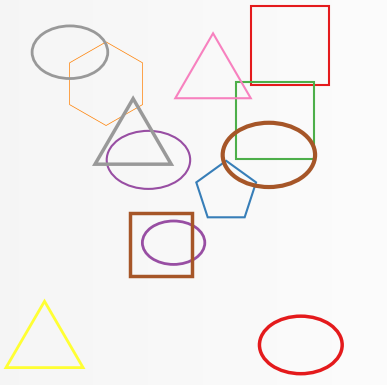[{"shape": "oval", "thickness": 2.5, "radius": 0.53, "center": [0.776, 0.104]}, {"shape": "square", "thickness": 1.5, "radius": 0.51, "center": [0.749, 0.882]}, {"shape": "pentagon", "thickness": 1.5, "radius": 0.41, "center": [0.584, 0.501]}, {"shape": "square", "thickness": 1.5, "radius": 0.5, "center": [0.71, 0.687]}, {"shape": "oval", "thickness": 2, "radius": 0.4, "center": [0.448, 0.37]}, {"shape": "oval", "thickness": 1.5, "radius": 0.54, "center": [0.383, 0.585]}, {"shape": "hexagon", "thickness": 0.5, "radius": 0.54, "center": [0.274, 0.783]}, {"shape": "triangle", "thickness": 2, "radius": 0.57, "center": [0.115, 0.103]}, {"shape": "oval", "thickness": 3, "radius": 0.6, "center": [0.694, 0.598]}, {"shape": "square", "thickness": 2.5, "radius": 0.4, "center": [0.415, 0.365]}, {"shape": "triangle", "thickness": 1.5, "radius": 0.56, "center": [0.55, 0.801]}, {"shape": "oval", "thickness": 2, "radius": 0.49, "center": [0.18, 0.864]}, {"shape": "triangle", "thickness": 2.5, "radius": 0.57, "center": [0.344, 0.63]}]